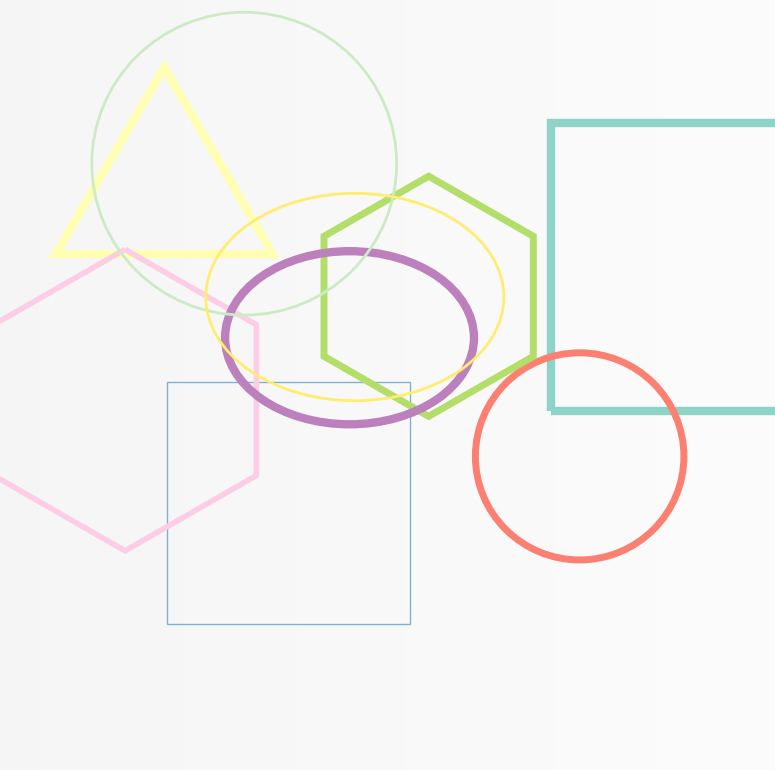[{"shape": "square", "thickness": 3, "radius": 0.93, "center": [0.897, 0.653]}, {"shape": "triangle", "thickness": 3, "radius": 0.81, "center": [0.212, 0.751]}, {"shape": "circle", "thickness": 2.5, "radius": 0.67, "center": [0.748, 0.407]}, {"shape": "square", "thickness": 0.5, "radius": 0.78, "center": [0.372, 0.347]}, {"shape": "hexagon", "thickness": 2.5, "radius": 0.78, "center": [0.553, 0.615]}, {"shape": "hexagon", "thickness": 2, "radius": 0.98, "center": [0.161, 0.48]}, {"shape": "oval", "thickness": 3, "radius": 0.8, "center": [0.451, 0.561]}, {"shape": "circle", "thickness": 1, "radius": 0.98, "center": [0.315, 0.787]}, {"shape": "oval", "thickness": 1, "radius": 0.96, "center": [0.458, 0.614]}]